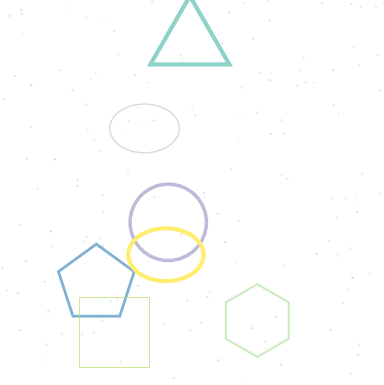[{"shape": "triangle", "thickness": 3, "radius": 0.59, "center": [0.493, 0.892]}, {"shape": "circle", "thickness": 2.5, "radius": 0.5, "center": [0.437, 0.422]}, {"shape": "pentagon", "thickness": 2, "radius": 0.52, "center": [0.25, 0.262]}, {"shape": "square", "thickness": 0.5, "radius": 0.45, "center": [0.296, 0.138]}, {"shape": "oval", "thickness": 1, "radius": 0.45, "center": [0.375, 0.666]}, {"shape": "hexagon", "thickness": 1.5, "radius": 0.47, "center": [0.668, 0.167]}, {"shape": "oval", "thickness": 3, "radius": 0.49, "center": [0.431, 0.338]}]